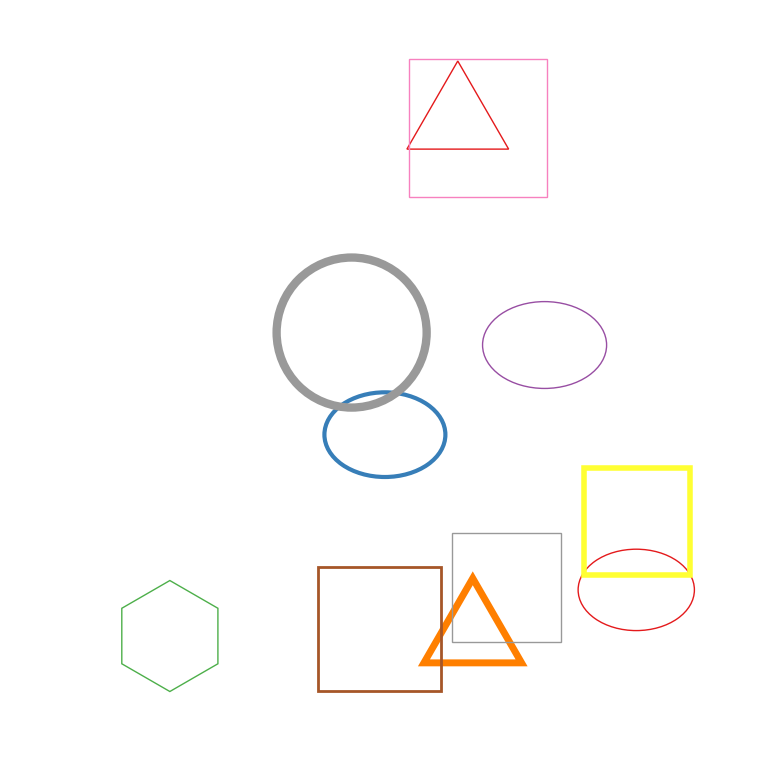[{"shape": "oval", "thickness": 0.5, "radius": 0.38, "center": [0.826, 0.234]}, {"shape": "triangle", "thickness": 0.5, "radius": 0.38, "center": [0.595, 0.844]}, {"shape": "oval", "thickness": 1.5, "radius": 0.39, "center": [0.5, 0.436]}, {"shape": "hexagon", "thickness": 0.5, "radius": 0.36, "center": [0.221, 0.174]}, {"shape": "oval", "thickness": 0.5, "radius": 0.4, "center": [0.707, 0.552]}, {"shape": "triangle", "thickness": 2.5, "radius": 0.37, "center": [0.614, 0.176]}, {"shape": "square", "thickness": 2, "radius": 0.35, "center": [0.827, 0.323]}, {"shape": "square", "thickness": 1, "radius": 0.4, "center": [0.493, 0.183]}, {"shape": "square", "thickness": 0.5, "radius": 0.45, "center": [0.62, 0.834]}, {"shape": "square", "thickness": 0.5, "radius": 0.35, "center": [0.658, 0.237]}, {"shape": "circle", "thickness": 3, "radius": 0.49, "center": [0.457, 0.568]}]